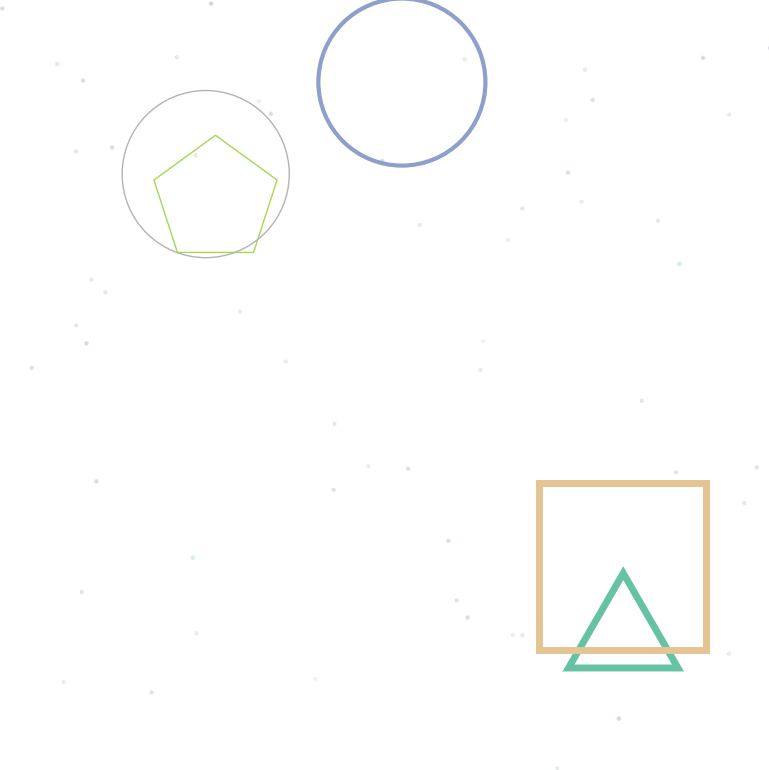[{"shape": "triangle", "thickness": 2.5, "radius": 0.41, "center": [0.809, 0.174]}, {"shape": "circle", "thickness": 1.5, "radius": 0.54, "center": [0.522, 0.893]}, {"shape": "pentagon", "thickness": 0.5, "radius": 0.42, "center": [0.28, 0.74]}, {"shape": "square", "thickness": 2.5, "radius": 0.54, "center": [0.808, 0.265]}, {"shape": "circle", "thickness": 0.5, "radius": 0.54, "center": [0.267, 0.774]}]